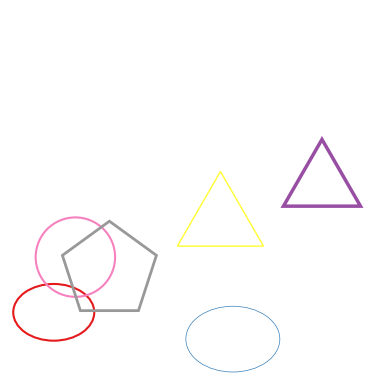[{"shape": "oval", "thickness": 1.5, "radius": 0.53, "center": [0.14, 0.189]}, {"shape": "oval", "thickness": 0.5, "radius": 0.61, "center": [0.605, 0.119]}, {"shape": "triangle", "thickness": 2.5, "radius": 0.58, "center": [0.836, 0.522]}, {"shape": "triangle", "thickness": 1, "radius": 0.65, "center": [0.573, 0.425]}, {"shape": "circle", "thickness": 1.5, "radius": 0.52, "center": [0.196, 0.332]}, {"shape": "pentagon", "thickness": 2, "radius": 0.64, "center": [0.284, 0.297]}]